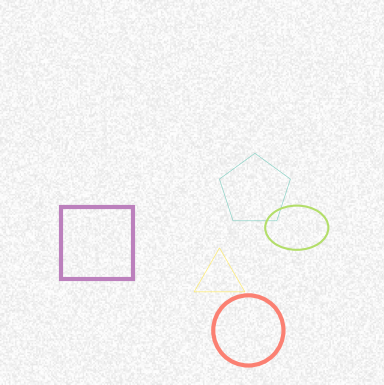[{"shape": "pentagon", "thickness": 0.5, "radius": 0.48, "center": [0.662, 0.505]}, {"shape": "circle", "thickness": 3, "radius": 0.46, "center": [0.645, 0.142]}, {"shape": "oval", "thickness": 1.5, "radius": 0.41, "center": [0.771, 0.409]}, {"shape": "square", "thickness": 3, "radius": 0.47, "center": [0.253, 0.369]}, {"shape": "triangle", "thickness": 0.5, "radius": 0.38, "center": [0.57, 0.28]}]